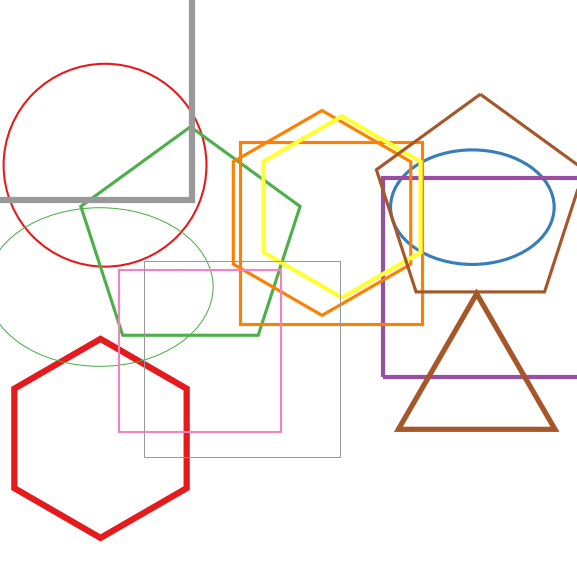[{"shape": "hexagon", "thickness": 3, "radius": 0.86, "center": [0.174, 0.24]}, {"shape": "circle", "thickness": 1, "radius": 0.88, "center": [0.182, 0.713]}, {"shape": "oval", "thickness": 1.5, "radius": 0.71, "center": [0.818, 0.64]}, {"shape": "pentagon", "thickness": 1.5, "radius": 1.0, "center": [0.33, 0.58]}, {"shape": "oval", "thickness": 0.5, "radius": 0.98, "center": [0.173, 0.502]}, {"shape": "square", "thickness": 2, "radius": 0.86, "center": [0.835, 0.518]}, {"shape": "square", "thickness": 1.5, "radius": 0.79, "center": [0.572, 0.596]}, {"shape": "hexagon", "thickness": 1.5, "radius": 0.89, "center": [0.558, 0.63]}, {"shape": "hexagon", "thickness": 2, "radius": 0.79, "center": [0.592, 0.641]}, {"shape": "pentagon", "thickness": 1.5, "radius": 0.95, "center": [0.832, 0.647]}, {"shape": "triangle", "thickness": 2.5, "radius": 0.78, "center": [0.825, 0.334]}, {"shape": "square", "thickness": 1, "radius": 0.7, "center": [0.346, 0.391]}, {"shape": "square", "thickness": 0.5, "radius": 0.85, "center": [0.419, 0.378]}, {"shape": "square", "thickness": 3, "radius": 0.95, "center": [0.143, 0.842]}]